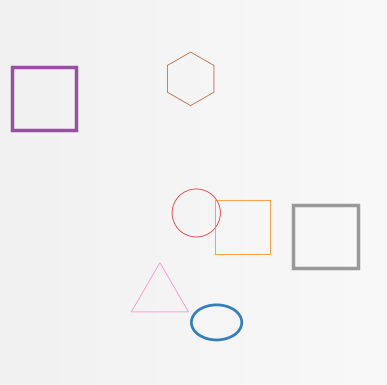[{"shape": "circle", "thickness": 0.5, "radius": 0.31, "center": [0.506, 0.447]}, {"shape": "oval", "thickness": 2, "radius": 0.33, "center": [0.559, 0.163]}, {"shape": "square", "thickness": 2.5, "radius": 0.41, "center": [0.114, 0.743]}, {"shape": "square", "thickness": 0.5, "radius": 0.36, "center": [0.625, 0.411]}, {"shape": "hexagon", "thickness": 0.5, "radius": 0.35, "center": [0.492, 0.795]}, {"shape": "triangle", "thickness": 0.5, "radius": 0.43, "center": [0.413, 0.232]}, {"shape": "square", "thickness": 2.5, "radius": 0.41, "center": [0.84, 0.386]}]